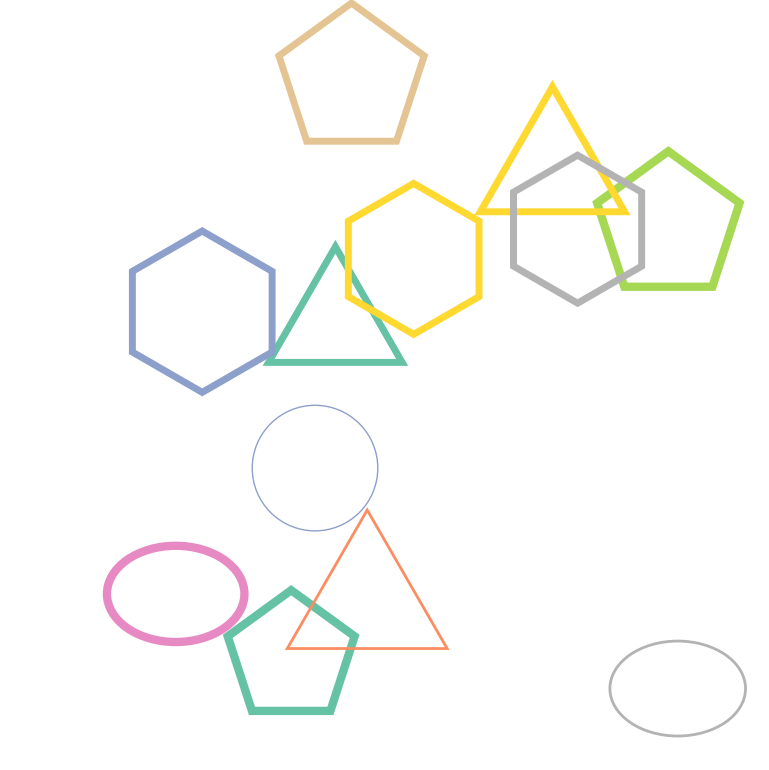[{"shape": "pentagon", "thickness": 3, "radius": 0.43, "center": [0.378, 0.147]}, {"shape": "triangle", "thickness": 2.5, "radius": 0.5, "center": [0.436, 0.579]}, {"shape": "triangle", "thickness": 1, "radius": 0.6, "center": [0.477, 0.218]}, {"shape": "hexagon", "thickness": 2.5, "radius": 0.52, "center": [0.263, 0.595]}, {"shape": "circle", "thickness": 0.5, "radius": 0.41, "center": [0.409, 0.392]}, {"shape": "oval", "thickness": 3, "radius": 0.45, "center": [0.228, 0.229]}, {"shape": "pentagon", "thickness": 3, "radius": 0.49, "center": [0.868, 0.706]}, {"shape": "hexagon", "thickness": 2.5, "radius": 0.49, "center": [0.537, 0.664]}, {"shape": "triangle", "thickness": 2.5, "radius": 0.54, "center": [0.717, 0.779]}, {"shape": "pentagon", "thickness": 2.5, "radius": 0.5, "center": [0.457, 0.897]}, {"shape": "hexagon", "thickness": 2.5, "radius": 0.48, "center": [0.75, 0.702]}, {"shape": "oval", "thickness": 1, "radius": 0.44, "center": [0.88, 0.106]}]